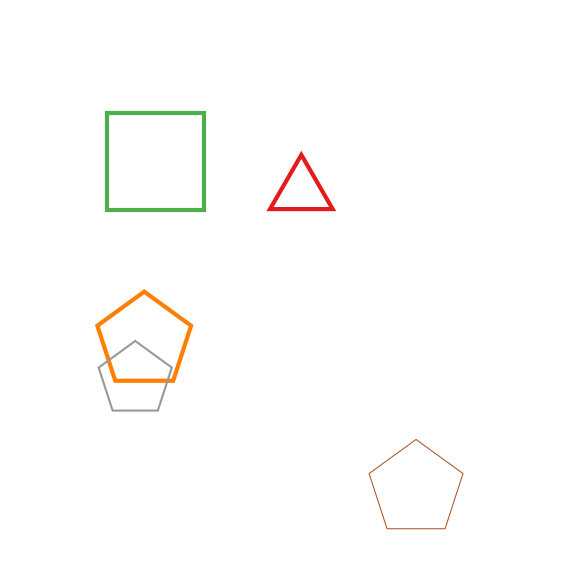[{"shape": "triangle", "thickness": 2, "radius": 0.31, "center": [0.522, 0.668]}, {"shape": "square", "thickness": 2, "radius": 0.42, "center": [0.269, 0.719]}, {"shape": "pentagon", "thickness": 2, "radius": 0.43, "center": [0.25, 0.409]}, {"shape": "pentagon", "thickness": 0.5, "radius": 0.43, "center": [0.72, 0.153]}, {"shape": "pentagon", "thickness": 1, "radius": 0.33, "center": [0.234, 0.342]}]